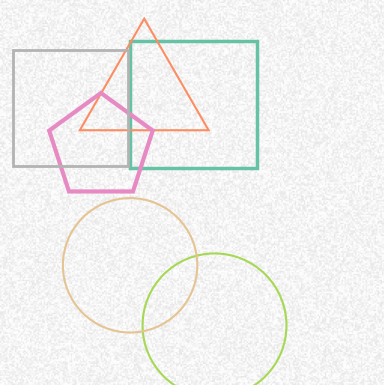[{"shape": "square", "thickness": 2.5, "radius": 0.82, "center": [0.503, 0.729]}, {"shape": "triangle", "thickness": 1.5, "radius": 0.97, "center": [0.375, 0.758]}, {"shape": "pentagon", "thickness": 3, "radius": 0.71, "center": [0.262, 0.617]}, {"shape": "circle", "thickness": 1.5, "radius": 0.93, "center": [0.557, 0.155]}, {"shape": "circle", "thickness": 1.5, "radius": 0.87, "center": [0.338, 0.311]}, {"shape": "square", "thickness": 2, "radius": 0.75, "center": [0.183, 0.72]}]